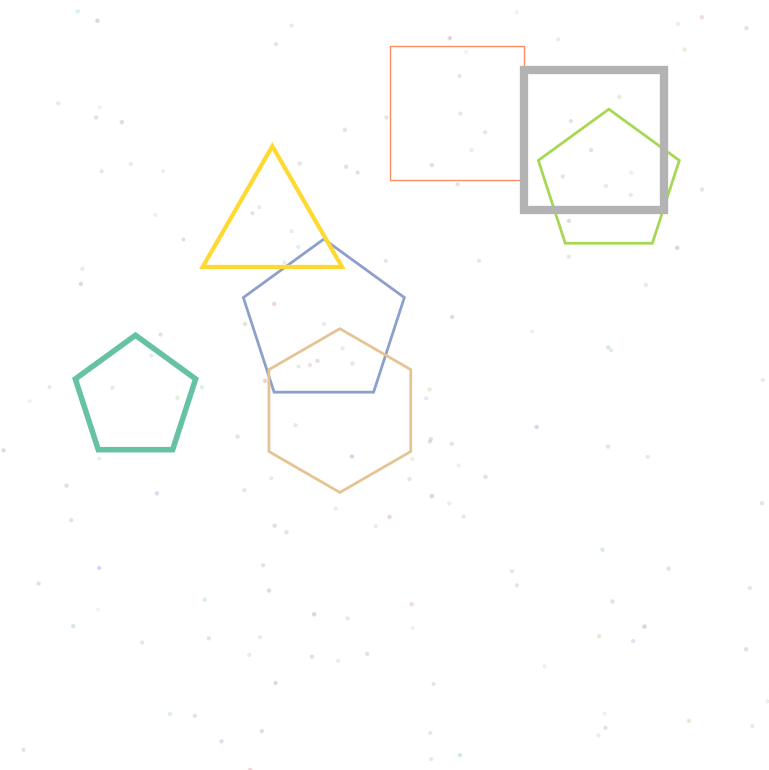[{"shape": "pentagon", "thickness": 2, "radius": 0.41, "center": [0.176, 0.482]}, {"shape": "square", "thickness": 0.5, "radius": 0.43, "center": [0.594, 0.853]}, {"shape": "pentagon", "thickness": 1, "radius": 0.55, "center": [0.421, 0.58]}, {"shape": "pentagon", "thickness": 1, "radius": 0.48, "center": [0.791, 0.762]}, {"shape": "triangle", "thickness": 1.5, "radius": 0.52, "center": [0.354, 0.706]}, {"shape": "hexagon", "thickness": 1, "radius": 0.53, "center": [0.441, 0.467]}, {"shape": "square", "thickness": 3, "radius": 0.46, "center": [0.772, 0.819]}]